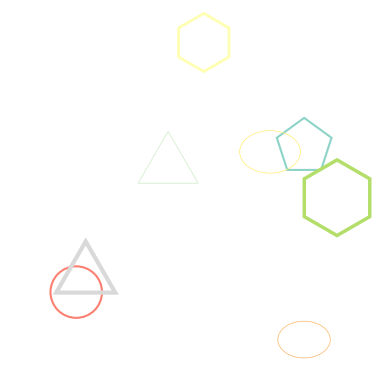[{"shape": "pentagon", "thickness": 1.5, "radius": 0.37, "center": [0.79, 0.619]}, {"shape": "hexagon", "thickness": 2, "radius": 0.38, "center": [0.529, 0.89]}, {"shape": "circle", "thickness": 1.5, "radius": 0.33, "center": [0.198, 0.241]}, {"shape": "oval", "thickness": 0.5, "radius": 0.34, "center": [0.79, 0.118]}, {"shape": "hexagon", "thickness": 2.5, "radius": 0.49, "center": [0.875, 0.486]}, {"shape": "triangle", "thickness": 3, "radius": 0.44, "center": [0.223, 0.284]}, {"shape": "triangle", "thickness": 0.5, "radius": 0.45, "center": [0.437, 0.569]}, {"shape": "oval", "thickness": 0.5, "radius": 0.39, "center": [0.701, 0.606]}]